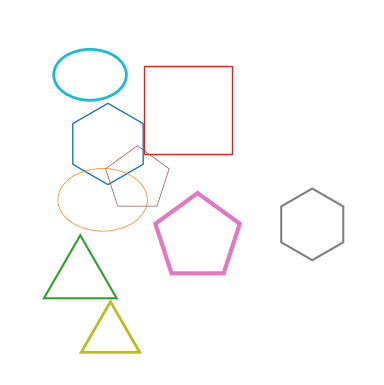[{"shape": "hexagon", "thickness": 1, "radius": 0.53, "center": [0.28, 0.626]}, {"shape": "oval", "thickness": 0.5, "radius": 0.58, "center": [0.266, 0.481]}, {"shape": "triangle", "thickness": 1.5, "radius": 0.55, "center": [0.209, 0.28]}, {"shape": "square", "thickness": 1, "radius": 0.57, "center": [0.488, 0.714]}, {"shape": "pentagon", "thickness": 0.5, "radius": 0.43, "center": [0.357, 0.535]}, {"shape": "pentagon", "thickness": 3, "radius": 0.58, "center": [0.513, 0.383]}, {"shape": "hexagon", "thickness": 1.5, "radius": 0.47, "center": [0.811, 0.417]}, {"shape": "triangle", "thickness": 2, "radius": 0.44, "center": [0.287, 0.129]}, {"shape": "oval", "thickness": 2, "radius": 0.47, "center": [0.234, 0.806]}]